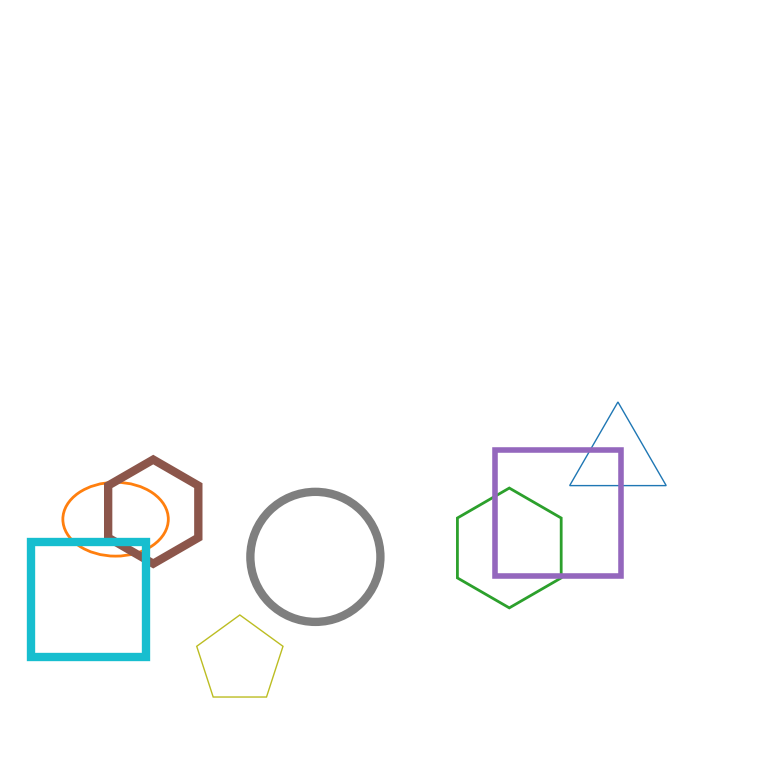[{"shape": "triangle", "thickness": 0.5, "radius": 0.36, "center": [0.803, 0.406]}, {"shape": "oval", "thickness": 1, "radius": 0.34, "center": [0.15, 0.326]}, {"shape": "hexagon", "thickness": 1, "radius": 0.39, "center": [0.661, 0.288]}, {"shape": "square", "thickness": 2, "radius": 0.41, "center": [0.725, 0.334]}, {"shape": "hexagon", "thickness": 3, "radius": 0.34, "center": [0.199, 0.336]}, {"shape": "circle", "thickness": 3, "radius": 0.42, "center": [0.41, 0.277]}, {"shape": "pentagon", "thickness": 0.5, "radius": 0.29, "center": [0.311, 0.142]}, {"shape": "square", "thickness": 3, "radius": 0.37, "center": [0.115, 0.222]}]